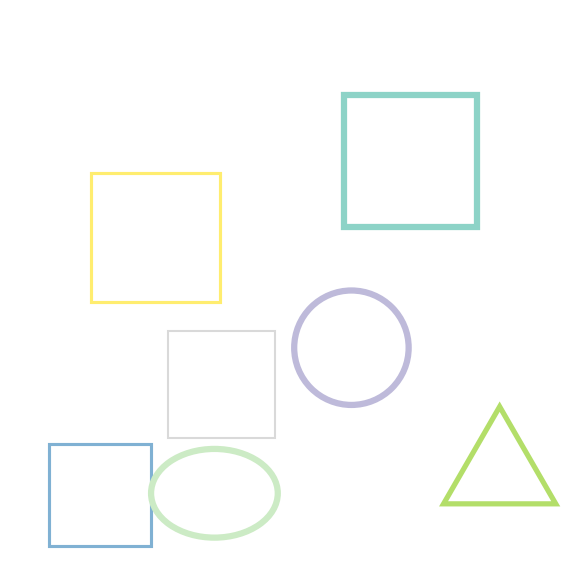[{"shape": "square", "thickness": 3, "radius": 0.57, "center": [0.711, 0.72]}, {"shape": "circle", "thickness": 3, "radius": 0.5, "center": [0.609, 0.397]}, {"shape": "square", "thickness": 1.5, "radius": 0.44, "center": [0.173, 0.142]}, {"shape": "triangle", "thickness": 2.5, "radius": 0.56, "center": [0.865, 0.183]}, {"shape": "square", "thickness": 1, "radius": 0.46, "center": [0.384, 0.334]}, {"shape": "oval", "thickness": 3, "radius": 0.55, "center": [0.371, 0.145]}, {"shape": "square", "thickness": 1.5, "radius": 0.56, "center": [0.269, 0.588]}]